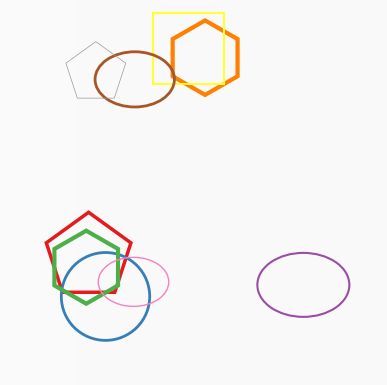[{"shape": "pentagon", "thickness": 2.5, "radius": 0.57, "center": [0.229, 0.334]}, {"shape": "circle", "thickness": 2, "radius": 0.57, "center": [0.272, 0.23]}, {"shape": "hexagon", "thickness": 3, "radius": 0.47, "center": [0.223, 0.306]}, {"shape": "oval", "thickness": 1.5, "radius": 0.59, "center": [0.783, 0.26]}, {"shape": "hexagon", "thickness": 3, "radius": 0.48, "center": [0.529, 0.85]}, {"shape": "square", "thickness": 1.5, "radius": 0.46, "center": [0.487, 0.873]}, {"shape": "oval", "thickness": 2, "radius": 0.51, "center": [0.348, 0.794]}, {"shape": "oval", "thickness": 1, "radius": 0.45, "center": [0.345, 0.268]}, {"shape": "pentagon", "thickness": 0.5, "radius": 0.41, "center": [0.247, 0.811]}]